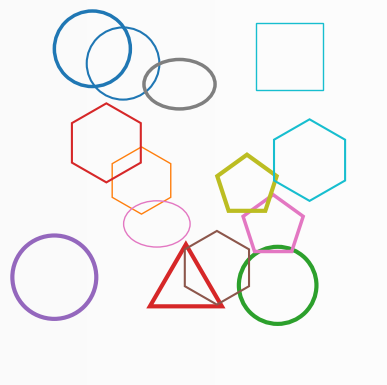[{"shape": "circle", "thickness": 2.5, "radius": 0.49, "center": [0.238, 0.873]}, {"shape": "circle", "thickness": 1.5, "radius": 0.47, "center": [0.318, 0.835]}, {"shape": "hexagon", "thickness": 1, "radius": 0.44, "center": [0.365, 0.531]}, {"shape": "circle", "thickness": 3, "radius": 0.5, "center": [0.717, 0.259]}, {"shape": "triangle", "thickness": 3, "radius": 0.54, "center": [0.48, 0.258]}, {"shape": "hexagon", "thickness": 1.5, "radius": 0.51, "center": [0.274, 0.629]}, {"shape": "circle", "thickness": 3, "radius": 0.54, "center": [0.14, 0.28]}, {"shape": "hexagon", "thickness": 1.5, "radius": 0.48, "center": [0.56, 0.304]}, {"shape": "pentagon", "thickness": 2.5, "radius": 0.41, "center": [0.705, 0.413]}, {"shape": "oval", "thickness": 1, "radius": 0.43, "center": [0.405, 0.418]}, {"shape": "oval", "thickness": 2.5, "radius": 0.46, "center": [0.463, 0.781]}, {"shape": "pentagon", "thickness": 3, "radius": 0.4, "center": [0.637, 0.518]}, {"shape": "hexagon", "thickness": 1.5, "radius": 0.53, "center": [0.799, 0.584]}, {"shape": "square", "thickness": 1, "radius": 0.43, "center": [0.748, 0.854]}]